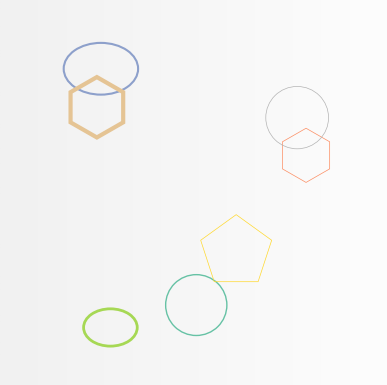[{"shape": "circle", "thickness": 1, "radius": 0.4, "center": [0.506, 0.208]}, {"shape": "hexagon", "thickness": 0.5, "radius": 0.35, "center": [0.79, 0.597]}, {"shape": "oval", "thickness": 1.5, "radius": 0.48, "center": [0.26, 0.821]}, {"shape": "oval", "thickness": 2, "radius": 0.35, "center": [0.285, 0.149]}, {"shape": "pentagon", "thickness": 0.5, "radius": 0.48, "center": [0.609, 0.346]}, {"shape": "hexagon", "thickness": 3, "radius": 0.39, "center": [0.25, 0.721]}, {"shape": "circle", "thickness": 0.5, "radius": 0.4, "center": [0.767, 0.694]}]